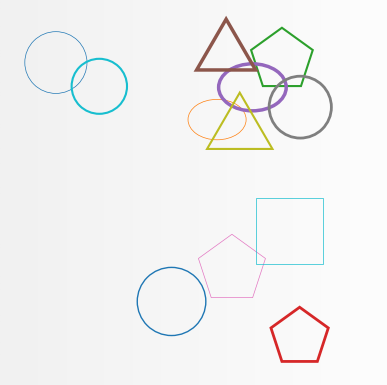[{"shape": "circle", "thickness": 1, "radius": 0.44, "center": [0.443, 0.217]}, {"shape": "circle", "thickness": 0.5, "radius": 0.4, "center": [0.144, 0.838]}, {"shape": "oval", "thickness": 0.5, "radius": 0.37, "center": [0.56, 0.689]}, {"shape": "pentagon", "thickness": 1.5, "radius": 0.42, "center": [0.728, 0.844]}, {"shape": "pentagon", "thickness": 2, "radius": 0.39, "center": [0.773, 0.124]}, {"shape": "oval", "thickness": 2.5, "radius": 0.44, "center": [0.651, 0.773]}, {"shape": "triangle", "thickness": 2.5, "radius": 0.44, "center": [0.584, 0.862]}, {"shape": "pentagon", "thickness": 0.5, "radius": 0.45, "center": [0.599, 0.301]}, {"shape": "circle", "thickness": 2, "radius": 0.4, "center": [0.775, 0.722]}, {"shape": "triangle", "thickness": 1.5, "radius": 0.49, "center": [0.619, 0.662]}, {"shape": "circle", "thickness": 1.5, "radius": 0.36, "center": [0.256, 0.776]}, {"shape": "square", "thickness": 0.5, "radius": 0.43, "center": [0.747, 0.4]}]